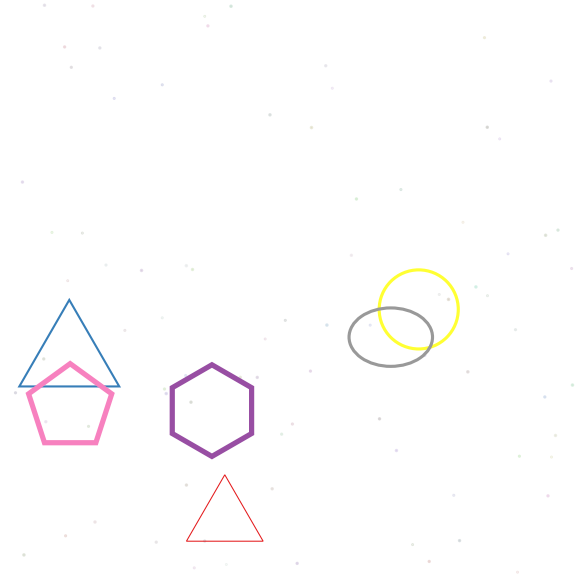[{"shape": "triangle", "thickness": 0.5, "radius": 0.38, "center": [0.389, 0.1]}, {"shape": "triangle", "thickness": 1, "radius": 0.5, "center": [0.12, 0.38]}, {"shape": "hexagon", "thickness": 2.5, "radius": 0.4, "center": [0.367, 0.288]}, {"shape": "circle", "thickness": 1.5, "radius": 0.34, "center": [0.725, 0.463]}, {"shape": "pentagon", "thickness": 2.5, "radius": 0.38, "center": [0.121, 0.294]}, {"shape": "oval", "thickness": 1.5, "radius": 0.36, "center": [0.677, 0.415]}]